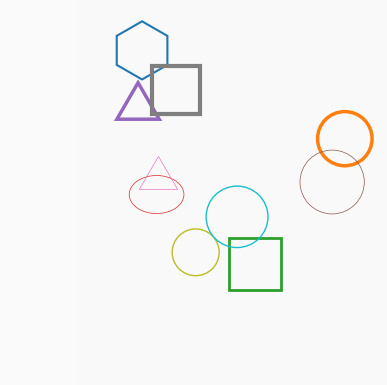[{"shape": "hexagon", "thickness": 1.5, "radius": 0.38, "center": [0.367, 0.869]}, {"shape": "circle", "thickness": 2.5, "radius": 0.35, "center": [0.89, 0.64]}, {"shape": "square", "thickness": 2, "radius": 0.34, "center": [0.658, 0.313]}, {"shape": "oval", "thickness": 0.5, "radius": 0.35, "center": [0.404, 0.495]}, {"shape": "triangle", "thickness": 2.5, "radius": 0.32, "center": [0.356, 0.722]}, {"shape": "circle", "thickness": 0.5, "radius": 0.41, "center": [0.857, 0.527]}, {"shape": "triangle", "thickness": 0.5, "radius": 0.29, "center": [0.409, 0.536]}, {"shape": "square", "thickness": 3, "radius": 0.31, "center": [0.454, 0.766]}, {"shape": "circle", "thickness": 1, "radius": 0.3, "center": [0.505, 0.345]}, {"shape": "circle", "thickness": 1, "radius": 0.4, "center": [0.612, 0.437]}]